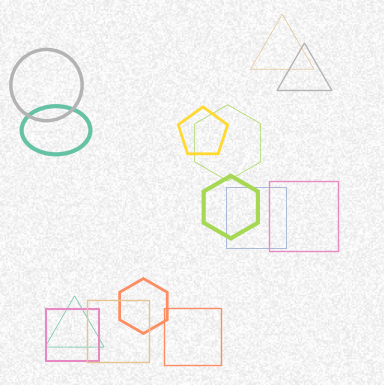[{"shape": "oval", "thickness": 3, "radius": 0.45, "center": [0.146, 0.662]}, {"shape": "triangle", "thickness": 0.5, "radius": 0.44, "center": [0.194, 0.143]}, {"shape": "hexagon", "thickness": 2, "radius": 0.36, "center": [0.373, 0.205]}, {"shape": "square", "thickness": 1, "radius": 0.37, "center": [0.5, 0.126]}, {"shape": "square", "thickness": 0.5, "radius": 0.39, "center": [0.666, 0.435]}, {"shape": "square", "thickness": 1, "radius": 0.45, "center": [0.788, 0.438]}, {"shape": "square", "thickness": 1.5, "radius": 0.34, "center": [0.189, 0.13]}, {"shape": "hexagon", "thickness": 3, "radius": 0.41, "center": [0.599, 0.462]}, {"shape": "hexagon", "thickness": 0.5, "radius": 0.49, "center": [0.591, 0.629]}, {"shape": "pentagon", "thickness": 2, "radius": 0.34, "center": [0.527, 0.655]}, {"shape": "triangle", "thickness": 0.5, "radius": 0.48, "center": [0.733, 0.868]}, {"shape": "square", "thickness": 1, "radius": 0.4, "center": [0.307, 0.14]}, {"shape": "triangle", "thickness": 1, "radius": 0.41, "center": [0.791, 0.806]}, {"shape": "circle", "thickness": 2.5, "radius": 0.46, "center": [0.121, 0.779]}]